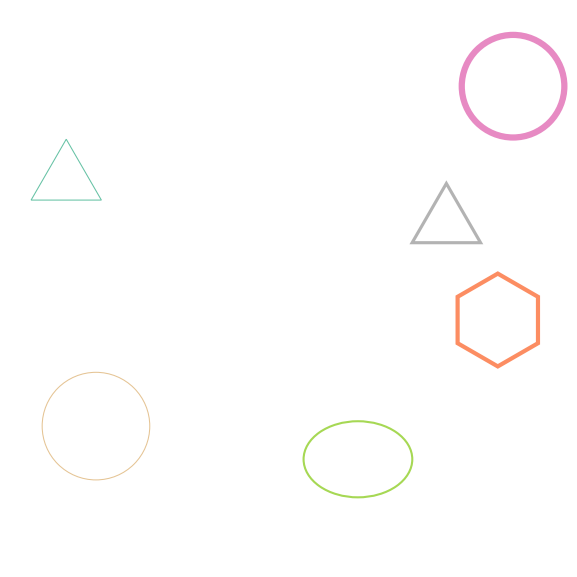[{"shape": "triangle", "thickness": 0.5, "radius": 0.35, "center": [0.115, 0.688]}, {"shape": "hexagon", "thickness": 2, "radius": 0.4, "center": [0.862, 0.445]}, {"shape": "circle", "thickness": 3, "radius": 0.44, "center": [0.888, 0.85]}, {"shape": "oval", "thickness": 1, "radius": 0.47, "center": [0.62, 0.204]}, {"shape": "circle", "thickness": 0.5, "radius": 0.47, "center": [0.166, 0.261]}, {"shape": "triangle", "thickness": 1.5, "radius": 0.34, "center": [0.773, 0.613]}]